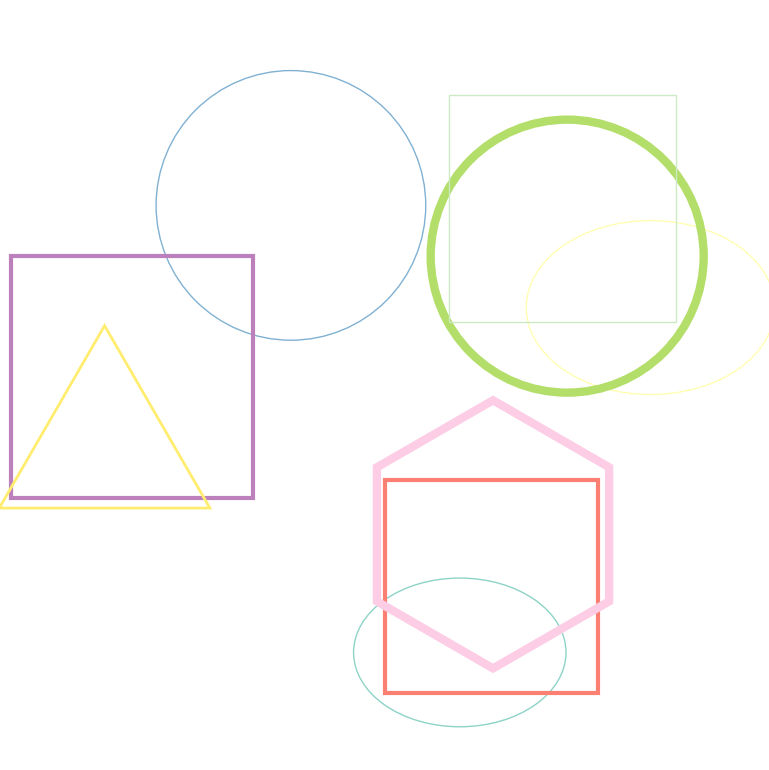[{"shape": "oval", "thickness": 0.5, "radius": 0.69, "center": [0.597, 0.153]}, {"shape": "oval", "thickness": 0.5, "radius": 0.81, "center": [0.845, 0.601]}, {"shape": "square", "thickness": 1.5, "radius": 0.69, "center": [0.638, 0.238]}, {"shape": "circle", "thickness": 0.5, "radius": 0.88, "center": [0.378, 0.733]}, {"shape": "circle", "thickness": 3, "radius": 0.89, "center": [0.737, 0.667]}, {"shape": "hexagon", "thickness": 3, "radius": 0.87, "center": [0.64, 0.306]}, {"shape": "square", "thickness": 1.5, "radius": 0.79, "center": [0.171, 0.51]}, {"shape": "square", "thickness": 0.5, "radius": 0.74, "center": [0.731, 0.73]}, {"shape": "triangle", "thickness": 1, "radius": 0.79, "center": [0.136, 0.419]}]